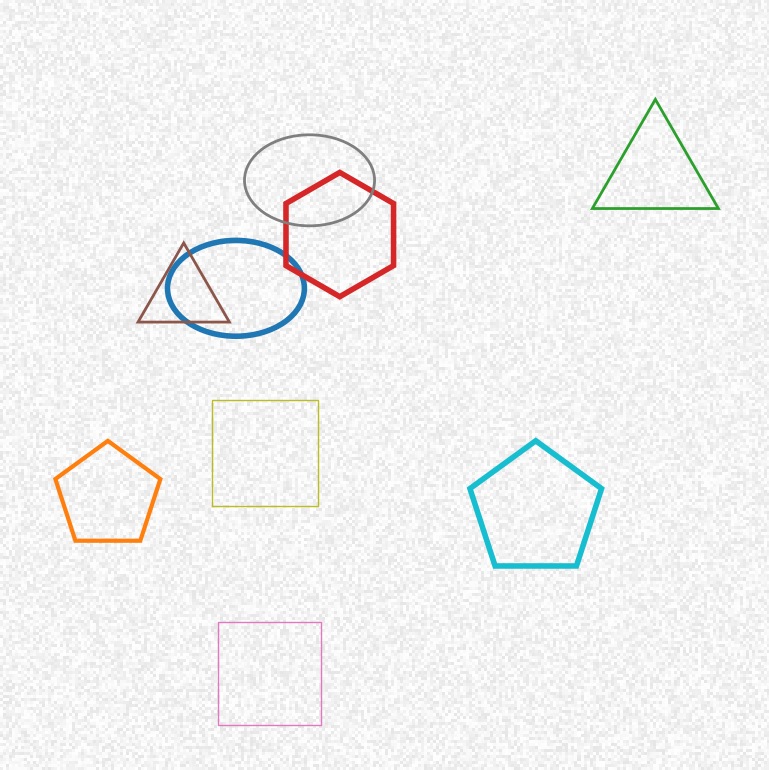[{"shape": "oval", "thickness": 2, "radius": 0.44, "center": [0.306, 0.626]}, {"shape": "pentagon", "thickness": 1.5, "radius": 0.36, "center": [0.14, 0.356]}, {"shape": "triangle", "thickness": 1, "radius": 0.47, "center": [0.851, 0.776]}, {"shape": "hexagon", "thickness": 2, "radius": 0.4, "center": [0.441, 0.695]}, {"shape": "triangle", "thickness": 1, "radius": 0.34, "center": [0.239, 0.616]}, {"shape": "square", "thickness": 0.5, "radius": 0.33, "center": [0.35, 0.125]}, {"shape": "oval", "thickness": 1, "radius": 0.42, "center": [0.402, 0.766]}, {"shape": "square", "thickness": 0.5, "radius": 0.34, "center": [0.344, 0.411]}, {"shape": "pentagon", "thickness": 2, "radius": 0.45, "center": [0.696, 0.338]}]